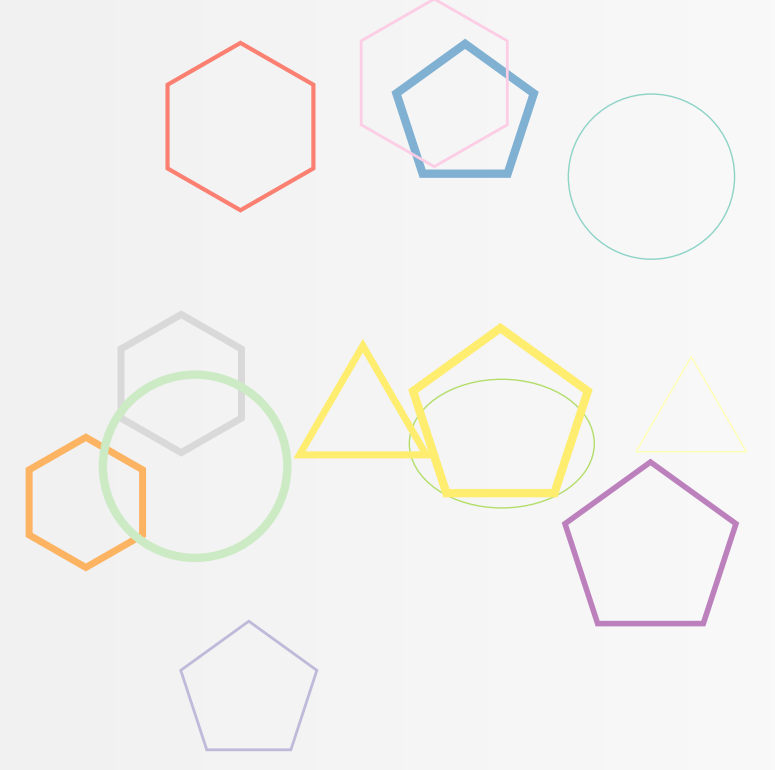[{"shape": "circle", "thickness": 0.5, "radius": 0.54, "center": [0.841, 0.771]}, {"shape": "triangle", "thickness": 0.5, "radius": 0.41, "center": [0.892, 0.454]}, {"shape": "pentagon", "thickness": 1, "radius": 0.46, "center": [0.321, 0.101]}, {"shape": "hexagon", "thickness": 1.5, "radius": 0.54, "center": [0.31, 0.836]}, {"shape": "pentagon", "thickness": 3, "radius": 0.47, "center": [0.6, 0.85]}, {"shape": "hexagon", "thickness": 2.5, "radius": 0.42, "center": [0.111, 0.348]}, {"shape": "oval", "thickness": 0.5, "radius": 0.6, "center": [0.647, 0.424]}, {"shape": "hexagon", "thickness": 1, "radius": 0.54, "center": [0.56, 0.892]}, {"shape": "hexagon", "thickness": 2.5, "radius": 0.45, "center": [0.234, 0.502]}, {"shape": "pentagon", "thickness": 2, "radius": 0.58, "center": [0.839, 0.284]}, {"shape": "circle", "thickness": 3, "radius": 0.59, "center": [0.252, 0.394]}, {"shape": "triangle", "thickness": 2.5, "radius": 0.47, "center": [0.468, 0.457]}, {"shape": "pentagon", "thickness": 3, "radius": 0.59, "center": [0.646, 0.455]}]